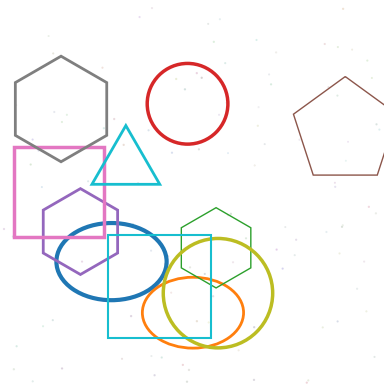[{"shape": "oval", "thickness": 3, "radius": 0.72, "center": [0.29, 0.32]}, {"shape": "oval", "thickness": 2, "radius": 0.66, "center": [0.501, 0.188]}, {"shape": "hexagon", "thickness": 1, "radius": 0.52, "center": [0.561, 0.356]}, {"shape": "circle", "thickness": 2.5, "radius": 0.52, "center": [0.487, 0.73]}, {"shape": "hexagon", "thickness": 2, "radius": 0.56, "center": [0.209, 0.399]}, {"shape": "pentagon", "thickness": 1, "radius": 0.71, "center": [0.897, 0.66]}, {"shape": "square", "thickness": 2.5, "radius": 0.58, "center": [0.152, 0.502]}, {"shape": "hexagon", "thickness": 2, "radius": 0.69, "center": [0.159, 0.717]}, {"shape": "circle", "thickness": 2.5, "radius": 0.71, "center": [0.566, 0.239]}, {"shape": "square", "thickness": 1.5, "radius": 0.67, "center": [0.414, 0.256]}, {"shape": "triangle", "thickness": 2, "radius": 0.51, "center": [0.327, 0.572]}]